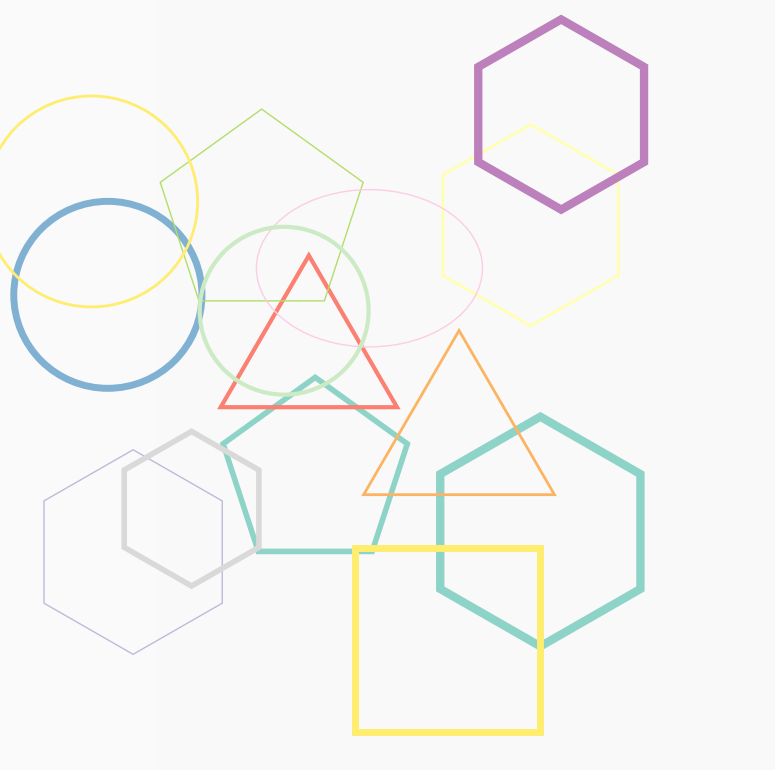[{"shape": "hexagon", "thickness": 3, "radius": 0.75, "center": [0.697, 0.31]}, {"shape": "pentagon", "thickness": 2, "radius": 0.62, "center": [0.407, 0.385]}, {"shape": "hexagon", "thickness": 1, "radius": 0.65, "center": [0.685, 0.708]}, {"shape": "hexagon", "thickness": 0.5, "radius": 0.66, "center": [0.172, 0.283]}, {"shape": "triangle", "thickness": 1.5, "radius": 0.66, "center": [0.399, 0.537]}, {"shape": "circle", "thickness": 2.5, "radius": 0.61, "center": [0.139, 0.617]}, {"shape": "triangle", "thickness": 1, "radius": 0.71, "center": [0.592, 0.429]}, {"shape": "pentagon", "thickness": 0.5, "radius": 0.69, "center": [0.338, 0.721]}, {"shape": "oval", "thickness": 0.5, "radius": 0.73, "center": [0.477, 0.652]}, {"shape": "hexagon", "thickness": 2, "radius": 0.5, "center": [0.247, 0.339]}, {"shape": "hexagon", "thickness": 3, "radius": 0.62, "center": [0.724, 0.851]}, {"shape": "circle", "thickness": 1.5, "radius": 0.54, "center": [0.367, 0.596]}, {"shape": "square", "thickness": 2.5, "radius": 0.6, "center": [0.578, 0.169]}, {"shape": "circle", "thickness": 1, "radius": 0.68, "center": [0.118, 0.738]}]